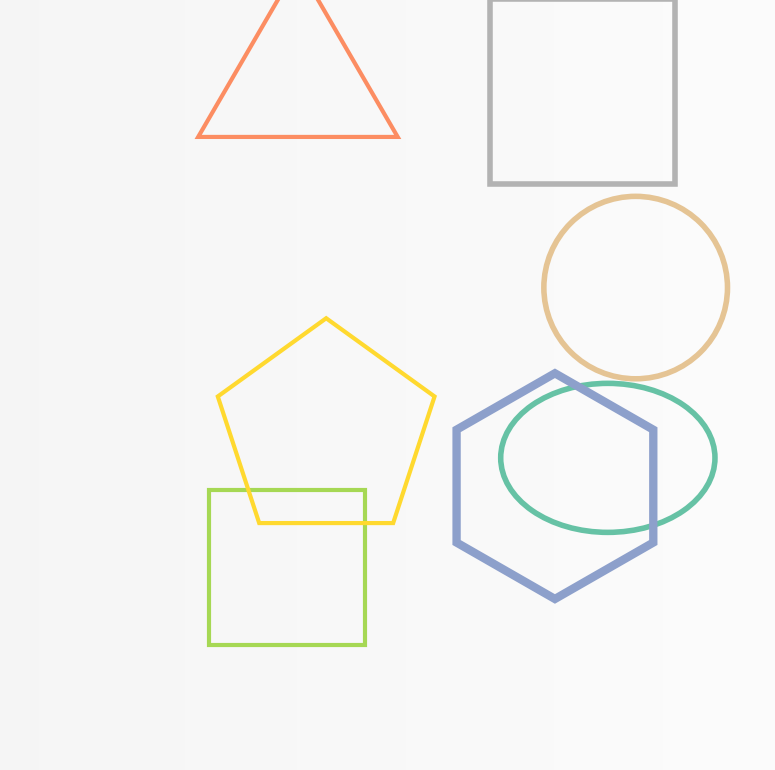[{"shape": "oval", "thickness": 2, "radius": 0.69, "center": [0.784, 0.405]}, {"shape": "triangle", "thickness": 1.5, "radius": 0.74, "center": [0.384, 0.896]}, {"shape": "hexagon", "thickness": 3, "radius": 0.73, "center": [0.716, 0.369]}, {"shape": "square", "thickness": 1.5, "radius": 0.5, "center": [0.371, 0.263]}, {"shape": "pentagon", "thickness": 1.5, "radius": 0.74, "center": [0.421, 0.44]}, {"shape": "circle", "thickness": 2, "radius": 0.59, "center": [0.82, 0.627]}, {"shape": "square", "thickness": 2, "radius": 0.6, "center": [0.752, 0.881]}]